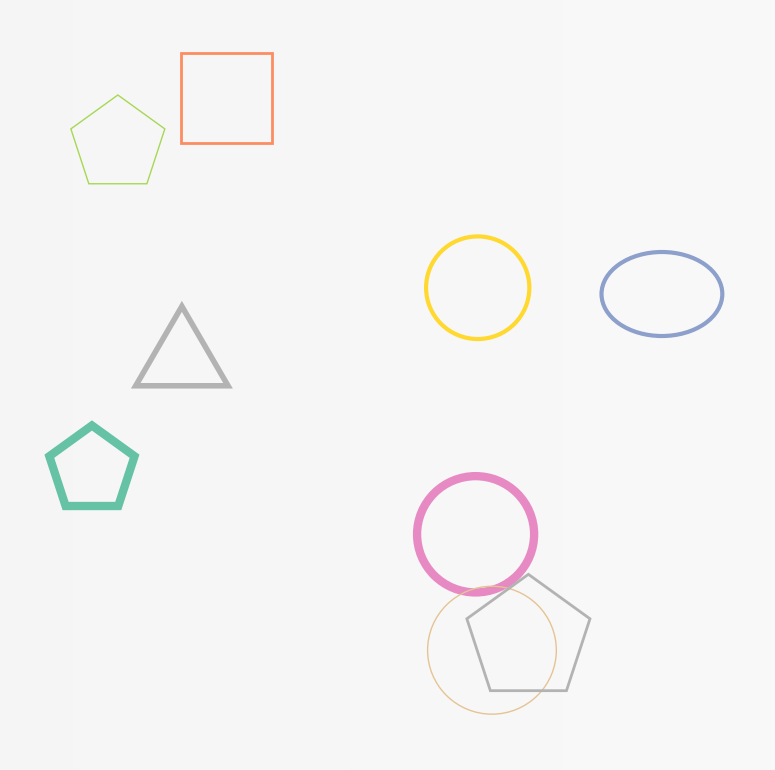[{"shape": "pentagon", "thickness": 3, "radius": 0.29, "center": [0.119, 0.39]}, {"shape": "square", "thickness": 1, "radius": 0.29, "center": [0.292, 0.873]}, {"shape": "oval", "thickness": 1.5, "radius": 0.39, "center": [0.854, 0.618]}, {"shape": "circle", "thickness": 3, "radius": 0.38, "center": [0.614, 0.306]}, {"shape": "pentagon", "thickness": 0.5, "radius": 0.32, "center": [0.152, 0.813]}, {"shape": "circle", "thickness": 1.5, "radius": 0.33, "center": [0.616, 0.626]}, {"shape": "circle", "thickness": 0.5, "radius": 0.42, "center": [0.635, 0.156]}, {"shape": "pentagon", "thickness": 1, "radius": 0.42, "center": [0.682, 0.171]}, {"shape": "triangle", "thickness": 2, "radius": 0.34, "center": [0.235, 0.533]}]